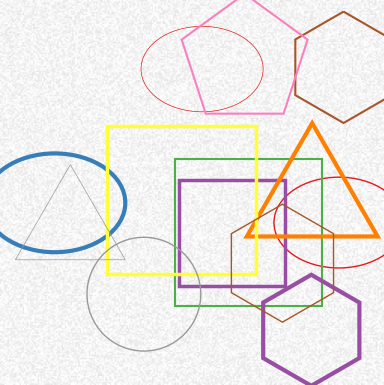[{"shape": "oval", "thickness": 0.5, "radius": 0.79, "center": [0.525, 0.821]}, {"shape": "oval", "thickness": 1, "radius": 0.84, "center": [0.88, 0.422]}, {"shape": "oval", "thickness": 3, "radius": 0.92, "center": [0.142, 0.473]}, {"shape": "square", "thickness": 1.5, "radius": 0.96, "center": [0.646, 0.396]}, {"shape": "square", "thickness": 2.5, "radius": 0.69, "center": [0.603, 0.394]}, {"shape": "hexagon", "thickness": 3, "radius": 0.72, "center": [0.809, 0.142]}, {"shape": "triangle", "thickness": 3, "radius": 0.98, "center": [0.811, 0.484]}, {"shape": "square", "thickness": 2.5, "radius": 0.96, "center": [0.471, 0.481]}, {"shape": "hexagon", "thickness": 1, "radius": 0.77, "center": [0.734, 0.316]}, {"shape": "hexagon", "thickness": 1.5, "radius": 0.72, "center": [0.892, 0.825]}, {"shape": "pentagon", "thickness": 1.5, "radius": 0.86, "center": [0.635, 0.844]}, {"shape": "circle", "thickness": 1, "radius": 0.74, "center": [0.374, 0.236]}, {"shape": "triangle", "thickness": 0.5, "radius": 0.82, "center": [0.183, 0.408]}]